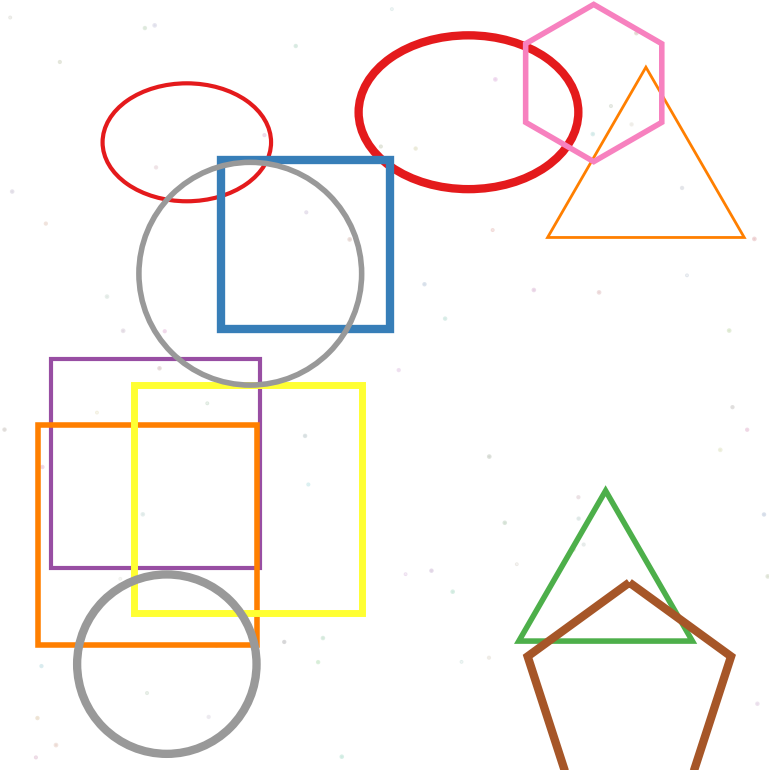[{"shape": "oval", "thickness": 1.5, "radius": 0.55, "center": [0.243, 0.815]}, {"shape": "oval", "thickness": 3, "radius": 0.71, "center": [0.608, 0.854]}, {"shape": "square", "thickness": 3, "radius": 0.55, "center": [0.397, 0.683]}, {"shape": "triangle", "thickness": 2, "radius": 0.65, "center": [0.787, 0.232]}, {"shape": "square", "thickness": 1.5, "radius": 0.68, "center": [0.202, 0.398]}, {"shape": "square", "thickness": 2, "radius": 0.71, "center": [0.192, 0.305]}, {"shape": "triangle", "thickness": 1, "radius": 0.74, "center": [0.839, 0.765]}, {"shape": "square", "thickness": 2.5, "radius": 0.74, "center": [0.322, 0.352]}, {"shape": "pentagon", "thickness": 3, "radius": 0.69, "center": [0.817, 0.105]}, {"shape": "hexagon", "thickness": 2, "radius": 0.51, "center": [0.771, 0.892]}, {"shape": "circle", "thickness": 2, "radius": 0.72, "center": [0.325, 0.645]}, {"shape": "circle", "thickness": 3, "radius": 0.58, "center": [0.217, 0.137]}]